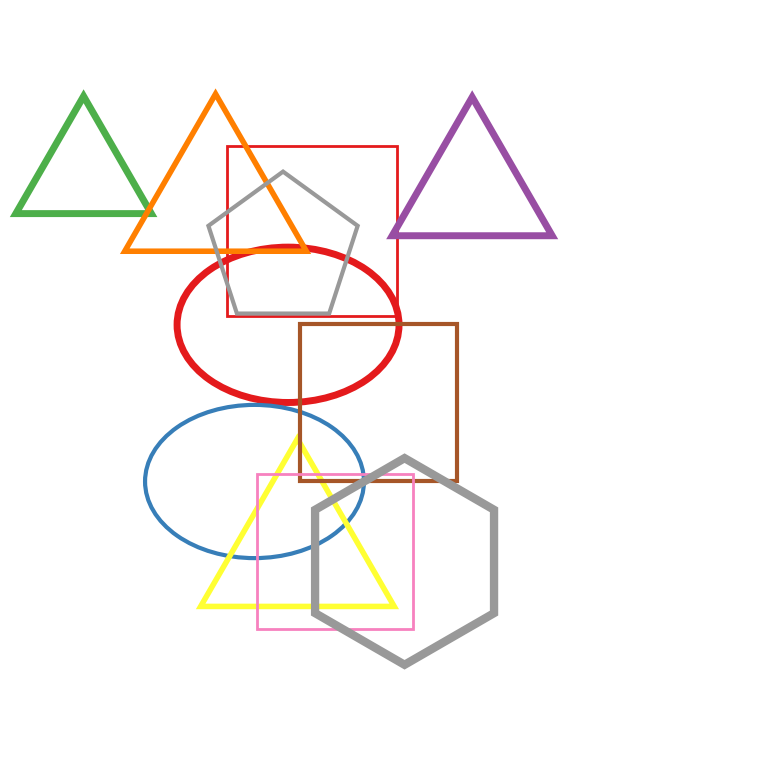[{"shape": "square", "thickness": 1, "radius": 0.55, "center": [0.405, 0.7]}, {"shape": "oval", "thickness": 2.5, "radius": 0.72, "center": [0.374, 0.578]}, {"shape": "oval", "thickness": 1.5, "radius": 0.71, "center": [0.331, 0.375]}, {"shape": "triangle", "thickness": 2.5, "radius": 0.51, "center": [0.109, 0.773]}, {"shape": "triangle", "thickness": 2.5, "radius": 0.6, "center": [0.613, 0.754]}, {"shape": "triangle", "thickness": 2, "radius": 0.68, "center": [0.28, 0.742]}, {"shape": "triangle", "thickness": 2, "radius": 0.73, "center": [0.386, 0.285]}, {"shape": "square", "thickness": 1.5, "radius": 0.51, "center": [0.491, 0.477]}, {"shape": "square", "thickness": 1, "radius": 0.5, "center": [0.435, 0.284]}, {"shape": "hexagon", "thickness": 3, "radius": 0.67, "center": [0.525, 0.271]}, {"shape": "pentagon", "thickness": 1.5, "radius": 0.51, "center": [0.368, 0.675]}]